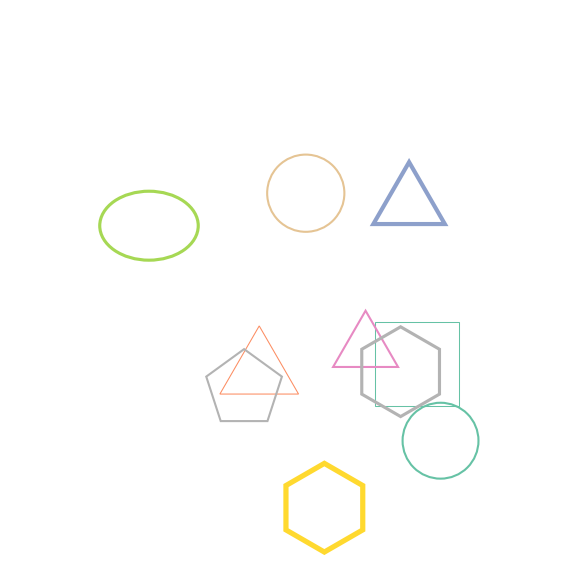[{"shape": "circle", "thickness": 1, "radius": 0.33, "center": [0.763, 0.236]}, {"shape": "square", "thickness": 0.5, "radius": 0.36, "center": [0.722, 0.369]}, {"shape": "triangle", "thickness": 0.5, "radius": 0.39, "center": [0.449, 0.356]}, {"shape": "triangle", "thickness": 2, "radius": 0.36, "center": [0.708, 0.647]}, {"shape": "triangle", "thickness": 1, "radius": 0.32, "center": [0.633, 0.396]}, {"shape": "oval", "thickness": 1.5, "radius": 0.43, "center": [0.258, 0.608]}, {"shape": "hexagon", "thickness": 2.5, "radius": 0.38, "center": [0.562, 0.12]}, {"shape": "circle", "thickness": 1, "radius": 0.33, "center": [0.529, 0.665]}, {"shape": "pentagon", "thickness": 1, "radius": 0.34, "center": [0.423, 0.326]}, {"shape": "hexagon", "thickness": 1.5, "radius": 0.39, "center": [0.694, 0.356]}]